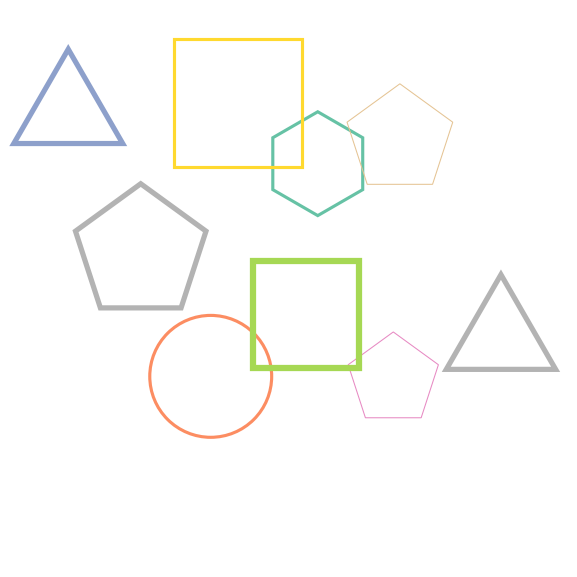[{"shape": "hexagon", "thickness": 1.5, "radius": 0.45, "center": [0.55, 0.716]}, {"shape": "circle", "thickness": 1.5, "radius": 0.53, "center": [0.365, 0.347]}, {"shape": "triangle", "thickness": 2.5, "radius": 0.54, "center": [0.118, 0.805]}, {"shape": "pentagon", "thickness": 0.5, "radius": 0.41, "center": [0.681, 0.342]}, {"shape": "square", "thickness": 3, "radius": 0.46, "center": [0.53, 0.455]}, {"shape": "square", "thickness": 1.5, "radius": 0.55, "center": [0.413, 0.82]}, {"shape": "pentagon", "thickness": 0.5, "radius": 0.48, "center": [0.692, 0.758]}, {"shape": "pentagon", "thickness": 2.5, "radius": 0.59, "center": [0.244, 0.562]}, {"shape": "triangle", "thickness": 2.5, "radius": 0.55, "center": [0.867, 0.414]}]